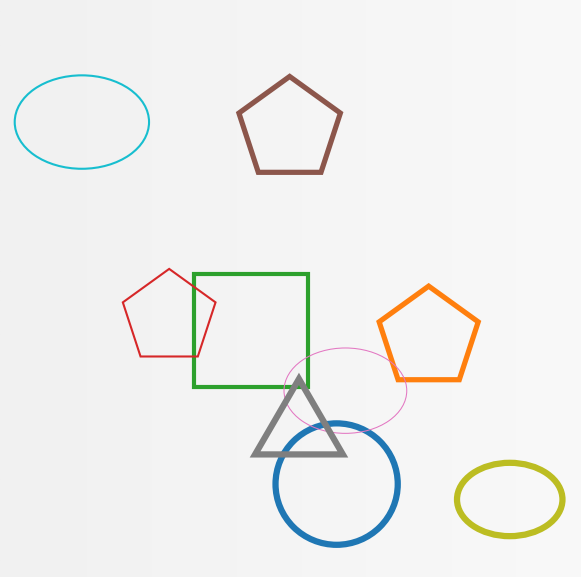[{"shape": "circle", "thickness": 3, "radius": 0.53, "center": [0.579, 0.161]}, {"shape": "pentagon", "thickness": 2.5, "radius": 0.45, "center": [0.738, 0.414]}, {"shape": "square", "thickness": 2, "radius": 0.49, "center": [0.432, 0.427]}, {"shape": "pentagon", "thickness": 1, "radius": 0.42, "center": [0.291, 0.45]}, {"shape": "pentagon", "thickness": 2.5, "radius": 0.46, "center": [0.498, 0.775]}, {"shape": "oval", "thickness": 0.5, "radius": 0.53, "center": [0.594, 0.323]}, {"shape": "triangle", "thickness": 3, "radius": 0.44, "center": [0.514, 0.256]}, {"shape": "oval", "thickness": 3, "radius": 0.45, "center": [0.877, 0.134]}, {"shape": "oval", "thickness": 1, "radius": 0.58, "center": [0.141, 0.788]}]